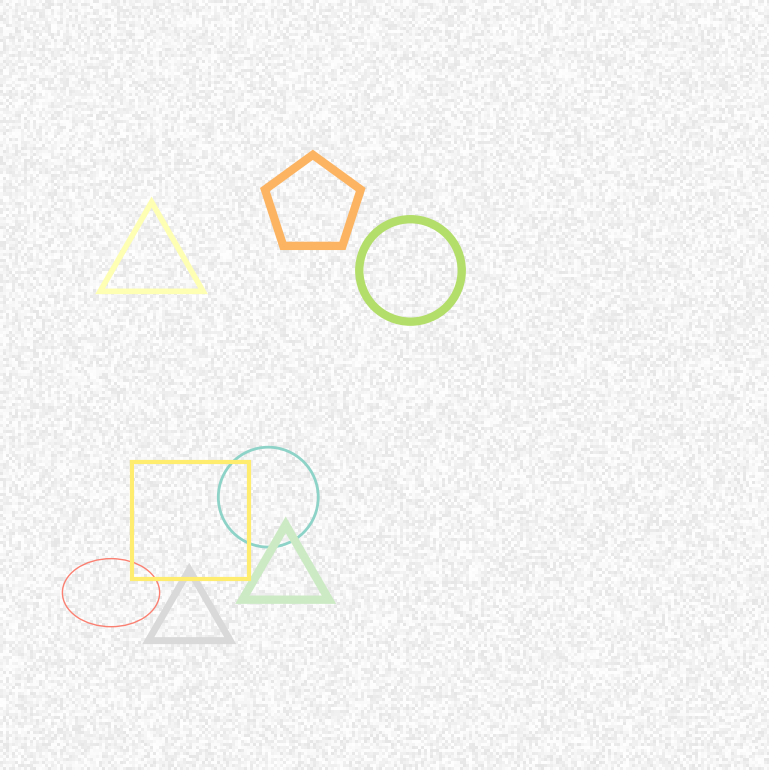[{"shape": "circle", "thickness": 1, "radius": 0.32, "center": [0.348, 0.354]}, {"shape": "triangle", "thickness": 2, "radius": 0.39, "center": [0.197, 0.66]}, {"shape": "oval", "thickness": 0.5, "radius": 0.32, "center": [0.144, 0.23]}, {"shape": "pentagon", "thickness": 3, "radius": 0.33, "center": [0.406, 0.734]}, {"shape": "circle", "thickness": 3, "radius": 0.33, "center": [0.533, 0.649]}, {"shape": "triangle", "thickness": 2.5, "radius": 0.31, "center": [0.246, 0.199]}, {"shape": "triangle", "thickness": 3, "radius": 0.32, "center": [0.371, 0.254]}, {"shape": "square", "thickness": 1.5, "radius": 0.38, "center": [0.248, 0.324]}]